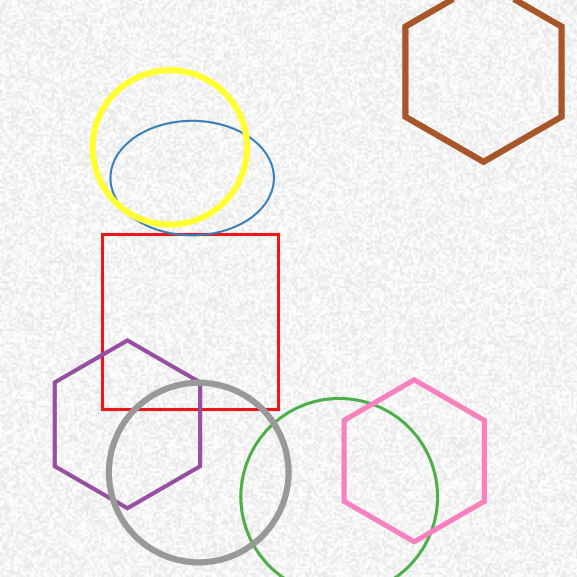[{"shape": "square", "thickness": 1.5, "radius": 0.76, "center": [0.329, 0.442]}, {"shape": "oval", "thickness": 1, "radius": 0.71, "center": [0.333, 0.691]}, {"shape": "circle", "thickness": 1.5, "radius": 0.85, "center": [0.587, 0.139]}, {"shape": "hexagon", "thickness": 2, "radius": 0.73, "center": [0.221, 0.264]}, {"shape": "circle", "thickness": 3, "radius": 0.67, "center": [0.294, 0.744]}, {"shape": "hexagon", "thickness": 3, "radius": 0.78, "center": [0.837, 0.875]}, {"shape": "hexagon", "thickness": 2.5, "radius": 0.7, "center": [0.717, 0.201]}, {"shape": "circle", "thickness": 3, "radius": 0.78, "center": [0.344, 0.181]}]